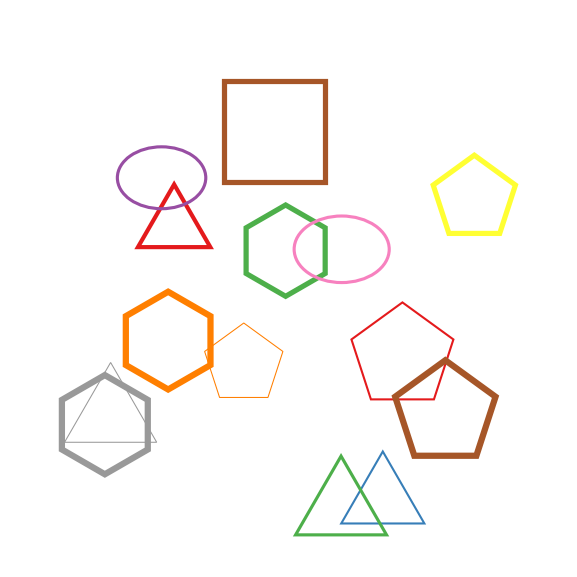[{"shape": "pentagon", "thickness": 1, "radius": 0.46, "center": [0.697, 0.383]}, {"shape": "triangle", "thickness": 2, "radius": 0.36, "center": [0.302, 0.607]}, {"shape": "triangle", "thickness": 1, "radius": 0.42, "center": [0.663, 0.134]}, {"shape": "hexagon", "thickness": 2.5, "radius": 0.4, "center": [0.495, 0.565]}, {"shape": "triangle", "thickness": 1.5, "radius": 0.45, "center": [0.591, 0.118]}, {"shape": "oval", "thickness": 1.5, "radius": 0.38, "center": [0.28, 0.691]}, {"shape": "hexagon", "thickness": 3, "radius": 0.42, "center": [0.291, 0.409]}, {"shape": "pentagon", "thickness": 0.5, "radius": 0.36, "center": [0.422, 0.369]}, {"shape": "pentagon", "thickness": 2.5, "radius": 0.37, "center": [0.821, 0.656]}, {"shape": "pentagon", "thickness": 3, "radius": 0.46, "center": [0.771, 0.284]}, {"shape": "square", "thickness": 2.5, "radius": 0.44, "center": [0.475, 0.772]}, {"shape": "oval", "thickness": 1.5, "radius": 0.41, "center": [0.592, 0.567]}, {"shape": "triangle", "thickness": 0.5, "radius": 0.46, "center": [0.192, 0.279]}, {"shape": "hexagon", "thickness": 3, "radius": 0.43, "center": [0.182, 0.264]}]